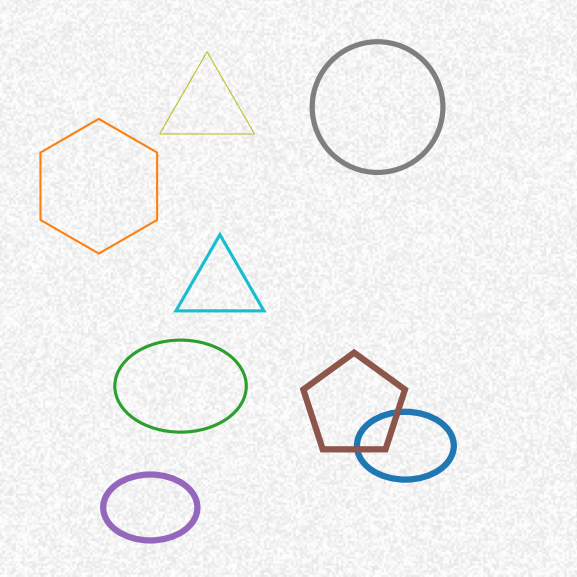[{"shape": "oval", "thickness": 3, "radius": 0.42, "center": [0.702, 0.227]}, {"shape": "hexagon", "thickness": 1, "radius": 0.58, "center": [0.171, 0.677]}, {"shape": "oval", "thickness": 1.5, "radius": 0.57, "center": [0.313, 0.331]}, {"shape": "oval", "thickness": 3, "radius": 0.41, "center": [0.26, 0.12]}, {"shape": "pentagon", "thickness": 3, "radius": 0.46, "center": [0.613, 0.296]}, {"shape": "circle", "thickness": 2.5, "radius": 0.57, "center": [0.654, 0.814]}, {"shape": "triangle", "thickness": 0.5, "radius": 0.47, "center": [0.359, 0.815]}, {"shape": "triangle", "thickness": 1.5, "radius": 0.44, "center": [0.381, 0.505]}]